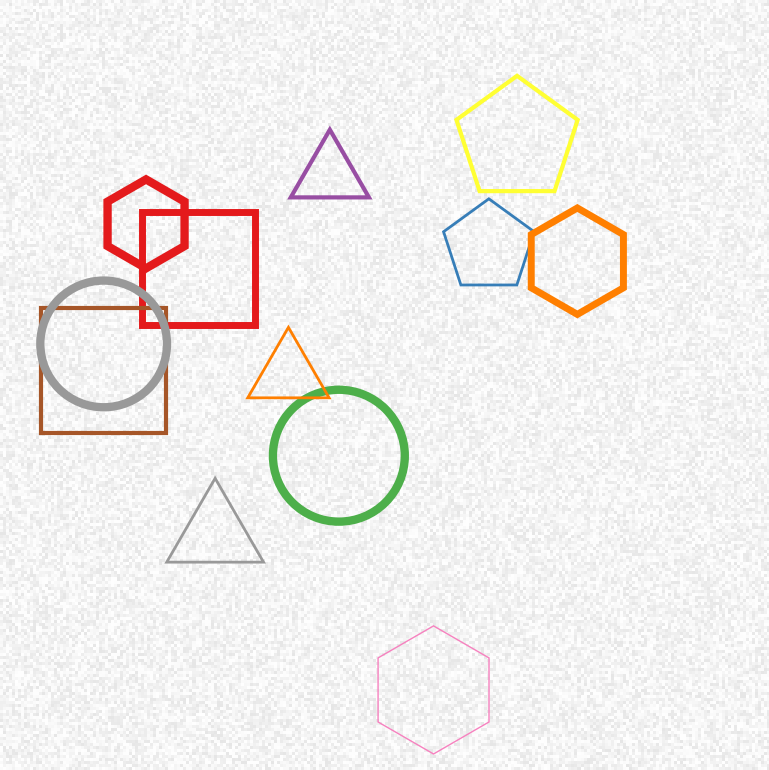[{"shape": "square", "thickness": 2.5, "radius": 0.37, "center": [0.258, 0.652]}, {"shape": "hexagon", "thickness": 3, "radius": 0.29, "center": [0.19, 0.709]}, {"shape": "pentagon", "thickness": 1, "radius": 0.31, "center": [0.635, 0.68]}, {"shape": "circle", "thickness": 3, "radius": 0.43, "center": [0.44, 0.408]}, {"shape": "triangle", "thickness": 1.5, "radius": 0.29, "center": [0.428, 0.773]}, {"shape": "hexagon", "thickness": 2.5, "radius": 0.35, "center": [0.75, 0.661]}, {"shape": "triangle", "thickness": 1, "radius": 0.31, "center": [0.375, 0.514]}, {"shape": "pentagon", "thickness": 1.5, "radius": 0.41, "center": [0.672, 0.819]}, {"shape": "square", "thickness": 1.5, "radius": 0.41, "center": [0.134, 0.519]}, {"shape": "hexagon", "thickness": 0.5, "radius": 0.42, "center": [0.563, 0.104]}, {"shape": "triangle", "thickness": 1, "radius": 0.36, "center": [0.279, 0.306]}, {"shape": "circle", "thickness": 3, "radius": 0.41, "center": [0.135, 0.553]}]